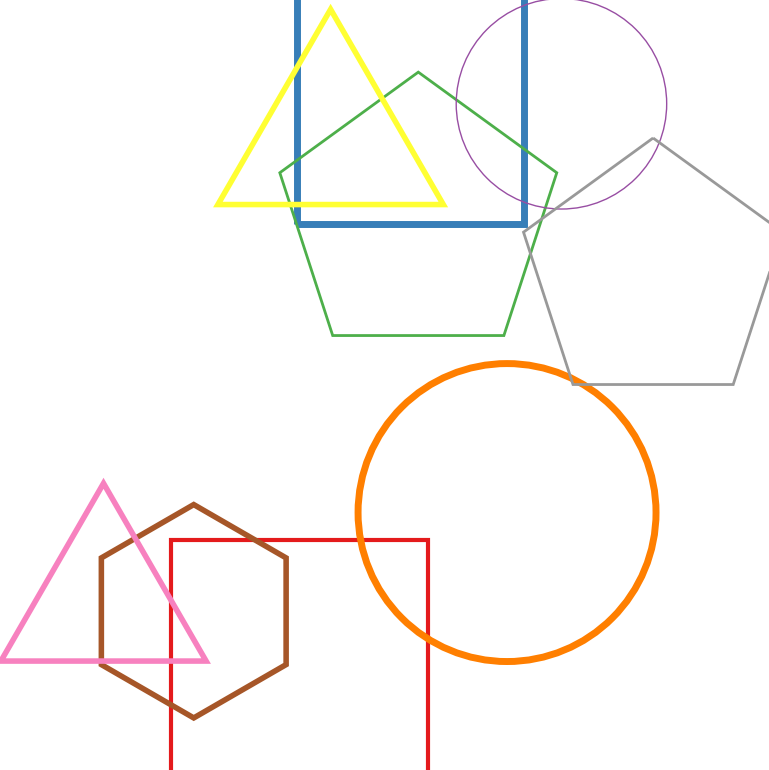[{"shape": "square", "thickness": 1.5, "radius": 0.83, "center": [0.389, 0.132]}, {"shape": "square", "thickness": 2.5, "radius": 0.74, "center": [0.533, 0.857]}, {"shape": "pentagon", "thickness": 1, "radius": 0.95, "center": [0.543, 0.717]}, {"shape": "circle", "thickness": 0.5, "radius": 0.68, "center": [0.729, 0.865]}, {"shape": "circle", "thickness": 2.5, "radius": 0.97, "center": [0.658, 0.334]}, {"shape": "triangle", "thickness": 2, "radius": 0.85, "center": [0.429, 0.819]}, {"shape": "hexagon", "thickness": 2, "radius": 0.69, "center": [0.252, 0.206]}, {"shape": "triangle", "thickness": 2, "radius": 0.77, "center": [0.134, 0.218]}, {"shape": "pentagon", "thickness": 1, "radius": 0.88, "center": [0.848, 0.644]}]